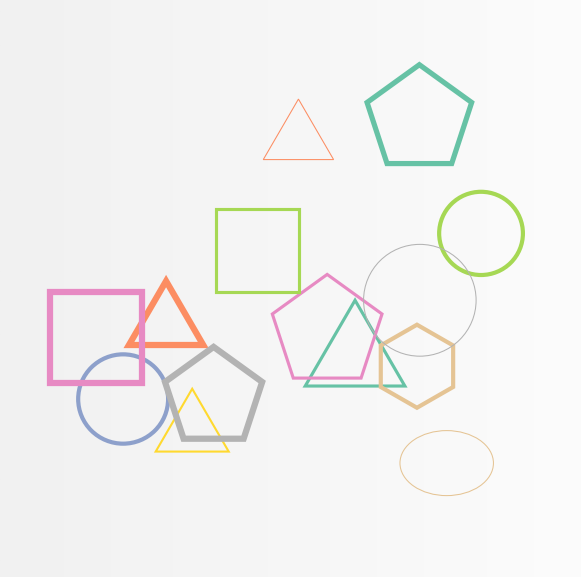[{"shape": "pentagon", "thickness": 2.5, "radius": 0.47, "center": [0.721, 0.792]}, {"shape": "triangle", "thickness": 1.5, "radius": 0.49, "center": [0.611, 0.38]}, {"shape": "triangle", "thickness": 3, "radius": 0.37, "center": [0.286, 0.439]}, {"shape": "triangle", "thickness": 0.5, "radius": 0.35, "center": [0.513, 0.758]}, {"shape": "circle", "thickness": 2, "radius": 0.39, "center": [0.212, 0.308]}, {"shape": "pentagon", "thickness": 1.5, "radius": 0.5, "center": [0.563, 0.425]}, {"shape": "square", "thickness": 3, "radius": 0.39, "center": [0.165, 0.414]}, {"shape": "circle", "thickness": 2, "radius": 0.36, "center": [0.828, 0.595]}, {"shape": "square", "thickness": 1.5, "radius": 0.36, "center": [0.444, 0.565]}, {"shape": "triangle", "thickness": 1, "radius": 0.36, "center": [0.331, 0.253]}, {"shape": "oval", "thickness": 0.5, "radius": 0.4, "center": [0.769, 0.197]}, {"shape": "hexagon", "thickness": 2, "radius": 0.36, "center": [0.717, 0.365]}, {"shape": "pentagon", "thickness": 3, "radius": 0.44, "center": [0.367, 0.311]}, {"shape": "circle", "thickness": 0.5, "radius": 0.48, "center": [0.722, 0.479]}]